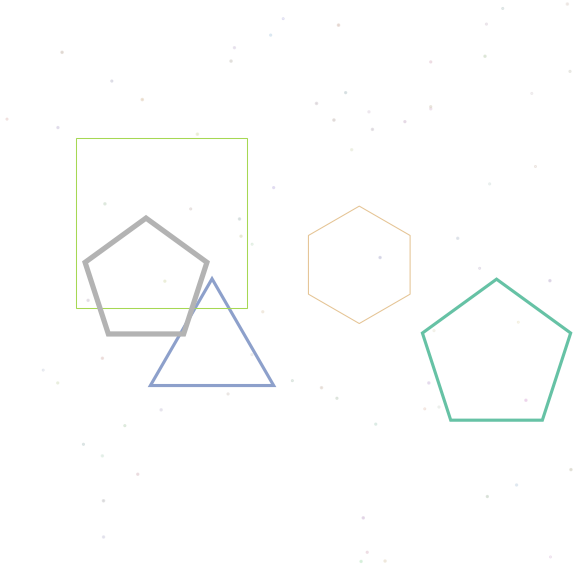[{"shape": "pentagon", "thickness": 1.5, "radius": 0.67, "center": [0.86, 0.381]}, {"shape": "triangle", "thickness": 1.5, "radius": 0.62, "center": [0.367, 0.393]}, {"shape": "square", "thickness": 0.5, "radius": 0.74, "center": [0.28, 0.613]}, {"shape": "hexagon", "thickness": 0.5, "radius": 0.51, "center": [0.622, 0.541]}, {"shape": "pentagon", "thickness": 2.5, "radius": 0.55, "center": [0.253, 0.511]}]